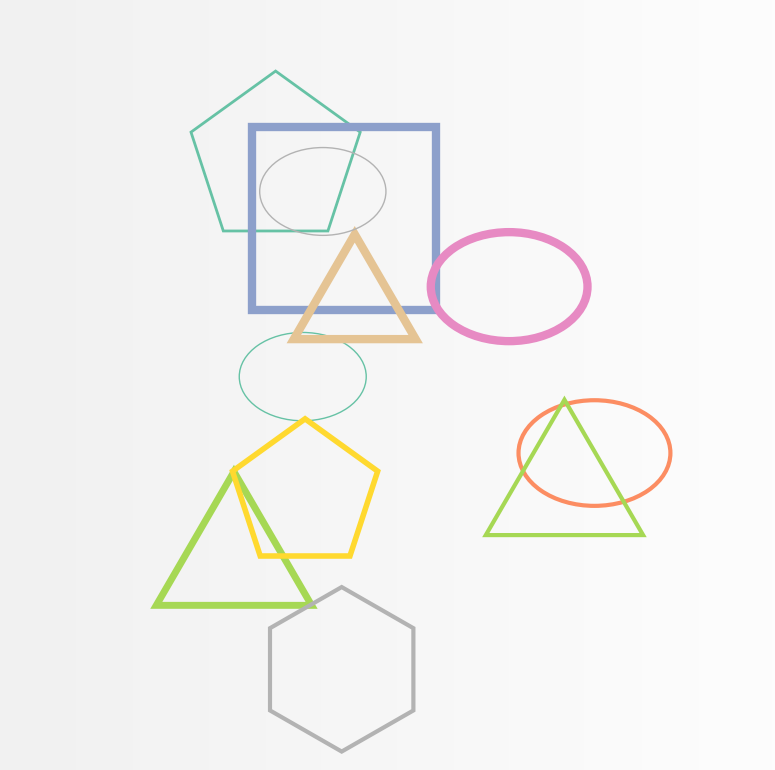[{"shape": "pentagon", "thickness": 1, "radius": 0.57, "center": [0.356, 0.793]}, {"shape": "oval", "thickness": 0.5, "radius": 0.41, "center": [0.391, 0.511]}, {"shape": "oval", "thickness": 1.5, "radius": 0.49, "center": [0.767, 0.412]}, {"shape": "square", "thickness": 3, "radius": 0.6, "center": [0.444, 0.716]}, {"shape": "oval", "thickness": 3, "radius": 0.51, "center": [0.657, 0.628]}, {"shape": "triangle", "thickness": 1.5, "radius": 0.59, "center": [0.728, 0.364]}, {"shape": "triangle", "thickness": 2.5, "radius": 0.58, "center": [0.302, 0.272]}, {"shape": "pentagon", "thickness": 2, "radius": 0.49, "center": [0.394, 0.358]}, {"shape": "triangle", "thickness": 3, "radius": 0.45, "center": [0.458, 0.605]}, {"shape": "hexagon", "thickness": 1.5, "radius": 0.53, "center": [0.441, 0.131]}, {"shape": "oval", "thickness": 0.5, "radius": 0.41, "center": [0.417, 0.751]}]